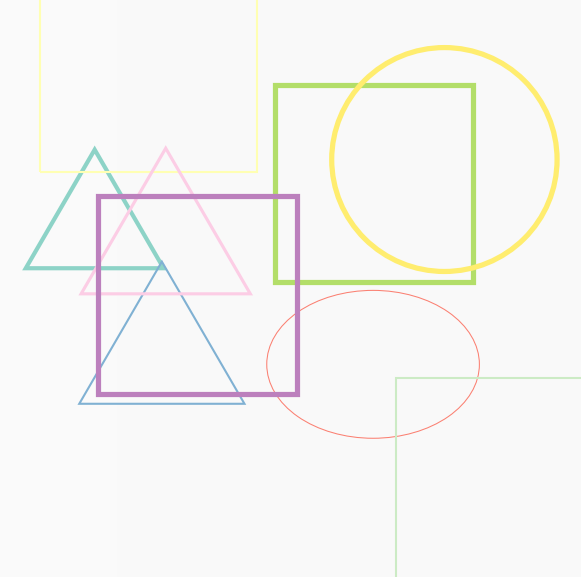[{"shape": "triangle", "thickness": 2, "radius": 0.68, "center": [0.163, 0.603]}, {"shape": "square", "thickness": 1, "radius": 0.94, "center": [0.255, 0.888]}, {"shape": "oval", "thickness": 0.5, "radius": 0.91, "center": [0.642, 0.368]}, {"shape": "triangle", "thickness": 1, "radius": 0.82, "center": [0.278, 0.382]}, {"shape": "square", "thickness": 2.5, "radius": 0.85, "center": [0.643, 0.681]}, {"shape": "triangle", "thickness": 1.5, "radius": 0.84, "center": [0.285, 0.574]}, {"shape": "square", "thickness": 2.5, "radius": 0.86, "center": [0.339, 0.488]}, {"shape": "square", "thickness": 1, "radius": 0.94, "center": [0.87, 0.156]}, {"shape": "circle", "thickness": 2.5, "radius": 0.97, "center": [0.765, 0.723]}]